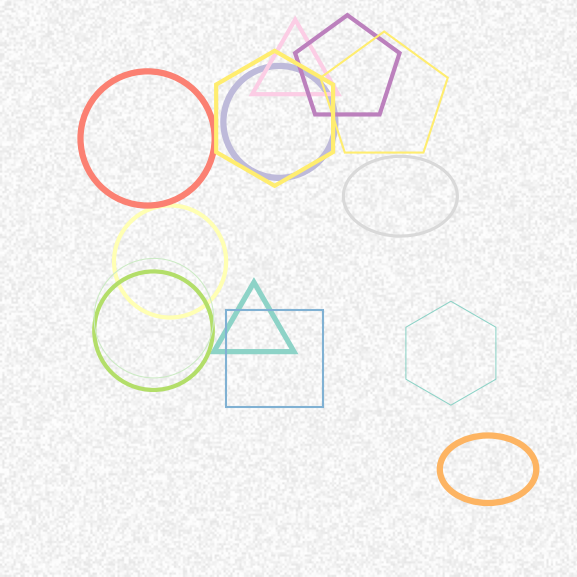[{"shape": "hexagon", "thickness": 0.5, "radius": 0.45, "center": [0.781, 0.387]}, {"shape": "triangle", "thickness": 2.5, "radius": 0.4, "center": [0.44, 0.43]}, {"shape": "circle", "thickness": 2, "radius": 0.49, "center": [0.294, 0.546]}, {"shape": "circle", "thickness": 3, "radius": 0.48, "center": [0.484, 0.788]}, {"shape": "circle", "thickness": 3, "radius": 0.58, "center": [0.256, 0.759]}, {"shape": "square", "thickness": 1, "radius": 0.42, "center": [0.475, 0.378]}, {"shape": "oval", "thickness": 3, "radius": 0.42, "center": [0.845, 0.187]}, {"shape": "circle", "thickness": 2, "radius": 0.51, "center": [0.266, 0.427]}, {"shape": "triangle", "thickness": 2, "radius": 0.43, "center": [0.511, 0.879]}, {"shape": "oval", "thickness": 1.5, "radius": 0.49, "center": [0.693, 0.659]}, {"shape": "pentagon", "thickness": 2, "radius": 0.48, "center": [0.601, 0.878]}, {"shape": "circle", "thickness": 0.5, "radius": 0.52, "center": [0.266, 0.448]}, {"shape": "hexagon", "thickness": 2, "radius": 0.58, "center": [0.476, 0.794]}, {"shape": "pentagon", "thickness": 1, "radius": 0.58, "center": [0.665, 0.829]}]